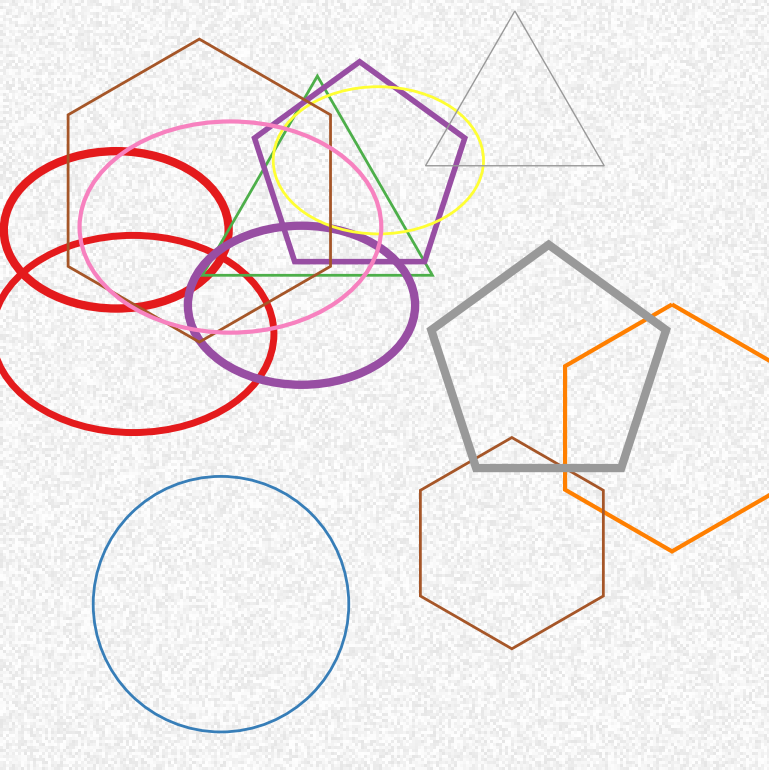[{"shape": "oval", "thickness": 3, "radius": 0.73, "center": [0.151, 0.702]}, {"shape": "oval", "thickness": 2.5, "radius": 0.91, "center": [0.173, 0.566]}, {"shape": "circle", "thickness": 1, "radius": 0.83, "center": [0.287, 0.215]}, {"shape": "triangle", "thickness": 1, "radius": 0.86, "center": [0.412, 0.729]}, {"shape": "oval", "thickness": 3, "radius": 0.74, "center": [0.392, 0.604]}, {"shape": "pentagon", "thickness": 2, "radius": 0.72, "center": [0.467, 0.776]}, {"shape": "hexagon", "thickness": 1.5, "radius": 0.8, "center": [0.873, 0.444]}, {"shape": "oval", "thickness": 1, "radius": 0.68, "center": [0.491, 0.792]}, {"shape": "hexagon", "thickness": 1, "radius": 0.98, "center": [0.259, 0.752]}, {"shape": "hexagon", "thickness": 1, "radius": 0.69, "center": [0.665, 0.295]}, {"shape": "oval", "thickness": 1.5, "radius": 0.98, "center": [0.299, 0.705]}, {"shape": "pentagon", "thickness": 3, "radius": 0.8, "center": [0.713, 0.522]}, {"shape": "triangle", "thickness": 0.5, "radius": 0.67, "center": [0.669, 0.852]}]